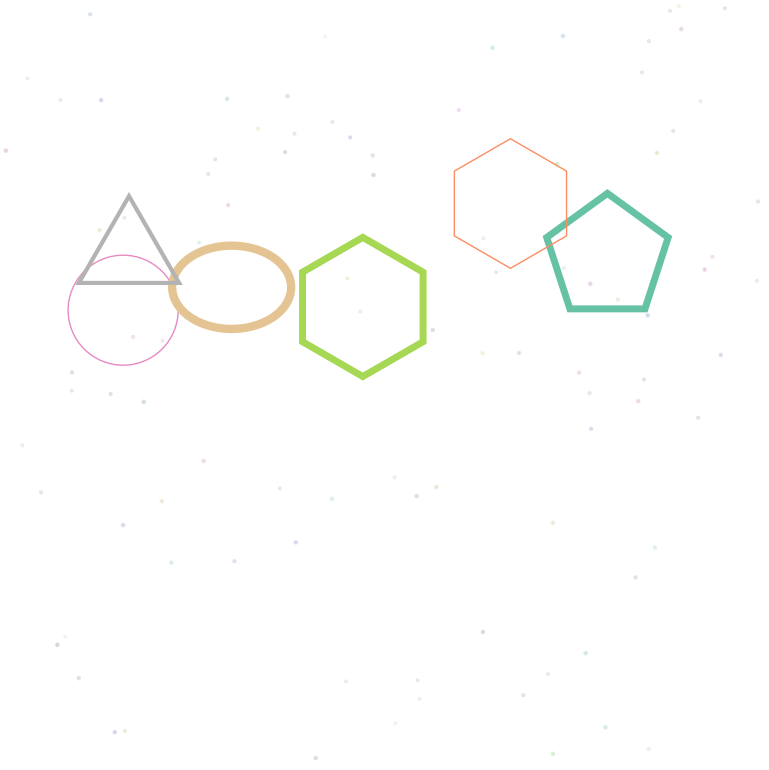[{"shape": "pentagon", "thickness": 2.5, "radius": 0.41, "center": [0.789, 0.666]}, {"shape": "hexagon", "thickness": 0.5, "radius": 0.42, "center": [0.663, 0.736]}, {"shape": "circle", "thickness": 0.5, "radius": 0.36, "center": [0.16, 0.597]}, {"shape": "hexagon", "thickness": 2.5, "radius": 0.45, "center": [0.471, 0.601]}, {"shape": "oval", "thickness": 3, "radius": 0.39, "center": [0.301, 0.627]}, {"shape": "triangle", "thickness": 1.5, "radius": 0.38, "center": [0.168, 0.67]}]